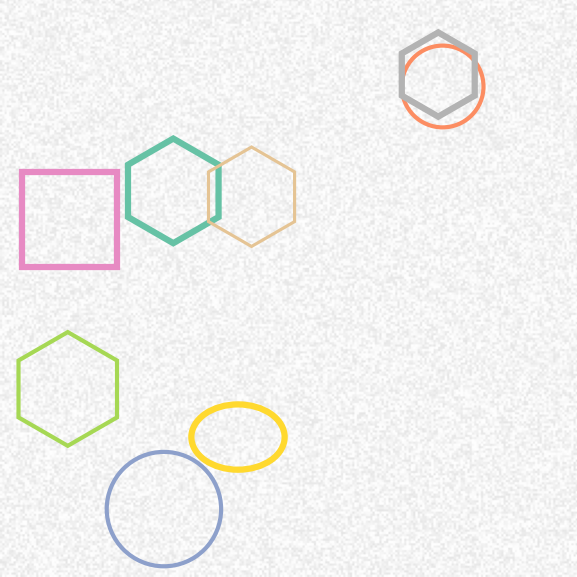[{"shape": "hexagon", "thickness": 3, "radius": 0.45, "center": [0.3, 0.669]}, {"shape": "circle", "thickness": 2, "radius": 0.35, "center": [0.766, 0.849]}, {"shape": "circle", "thickness": 2, "radius": 0.5, "center": [0.284, 0.118]}, {"shape": "square", "thickness": 3, "radius": 0.41, "center": [0.12, 0.619]}, {"shape": "hexagon", "thickness": 2, "radius": 0.49, "center": [0.117, 0.326]}, {"shape": "oval", "thickness": 3, "radius": 0.4, "center": [0.412, 0.242]}, {"shape": "hexagon", "thickness": 1.5, "radius": 0.43, "center": [0.436, 0.658]}, {"shape": "hexagon", "thickness": 3, "radius": 0.36, "center": [0.759, 0.87]}]